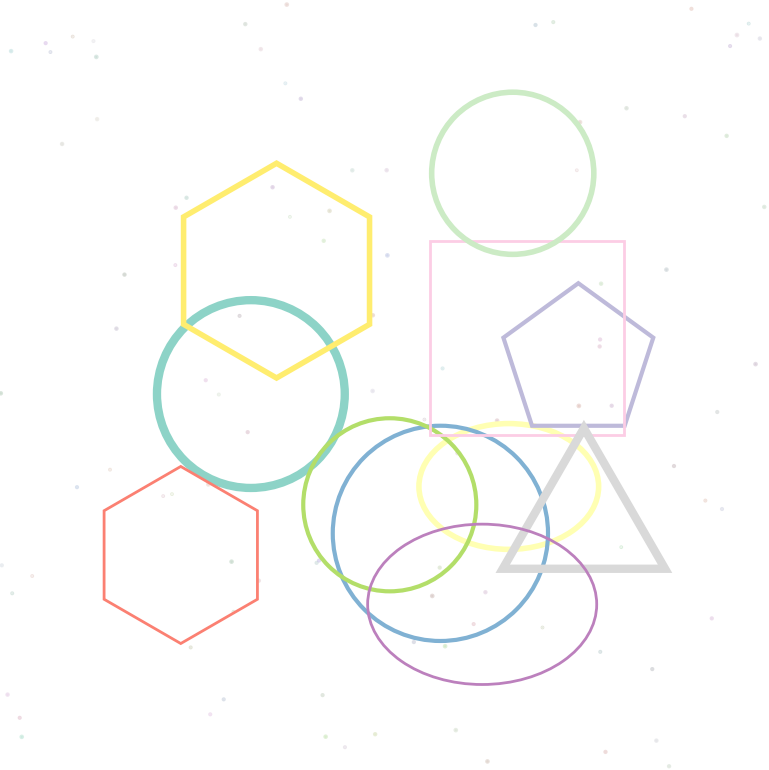[{"shape": "circle", "thickness": 3, "radius": 0.61, "center": [0.326, 0.488]}, {"shape": "oval", "thickness": 2, "radius": 0.58, "center": [0.661, 0.368]}, {"shape": "pentagon", "thickness": 1.5, "radius": 0.51, "center": [0.751, 0.53]}, {"shape": "hexagon", "thickness": 1, "radius": 0.57, "center": [0.235, 0.279]}, {"shape": "circle", "thickness": 1.5, "radius": 0.7, "center": [0.572, 0.307]}, {"shape": "circle", "thickness": 1.5, "radius": 0.56, "center": [0.506, 0.344]}, {"shape": "square", "thickness": 1, "radius": 0.63, "center": [0.684, 0.561]}, {"shape": "triangle", "thickness": 3, "radius": 0.61, "center": [0.758, 0.322]}, {"shape": "oval", "thickness": 1, "radius": 0.74, "center": [0.626, 0.215]}, {"shape": "circle", "thickness": 2, "radius": 0.53, "center": [0.666, 0.775]}, {"shape": "hexagon", "thickness": 2, "radius": 0.7, "center": [0.359, 0.649]}]